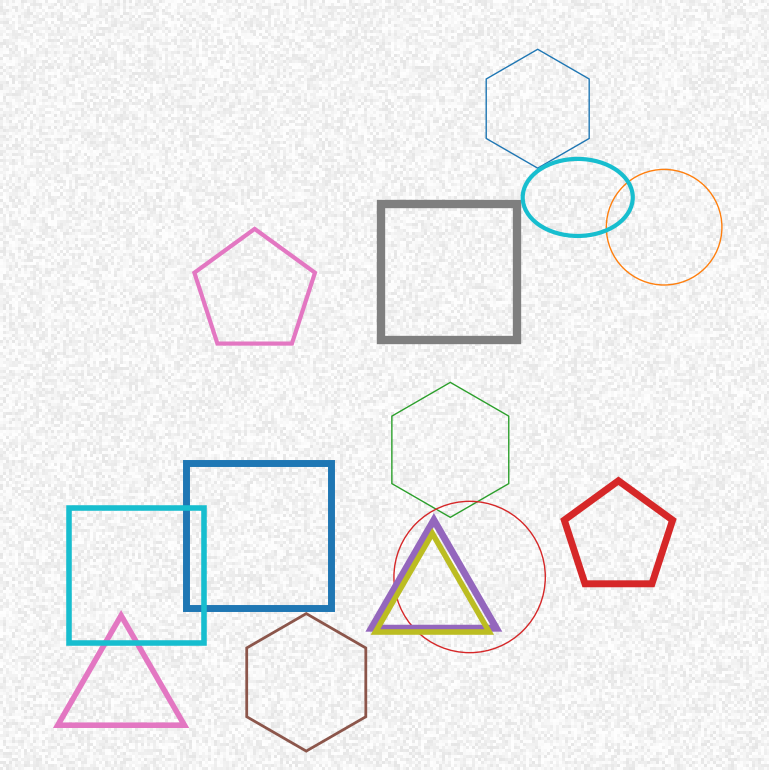[{"shape": "hexagon", "thickness": 0.5, "radius": 0.39, "center": [0.698, 0.859]}, {"shape": "square", "thickness": 2.5, "radius": 0.47, "center": [0.336, 0.304]}, {"shape": "circle", "thickness": 0.5, "radius": 0.38, "center": [0.862, 0.705]}, {"shape": "hexagon", "thickness": 0.5, "radius": 0.44, "center": [0.585, 0.416]}, {"shape": "pentagon", "thickness": 2.5, "radius": 0.37, "center": [0.803, 0.302]}, {"shape": "circle", "thickness": 0.5, "radius": 0.49, "center": [0.61, 0.251]}, {"shape": "triangle", "thickness": 2.5, "radius": 0.47, "center": [0.563, 0.231]}, {"shape": "hexagon", "thickness": 1, "radius": 0.45, "center": [0.398, 0.114]}, {"shape": "pentagon", "thickness": 1.5, "radius": 0.41, "center": [0.331, 0.62]}, {"shape": "triangle", "thickness": 2, "radius": 0.47, "center": [0.157, 0.106]}, {"shape": "square", "thickness": 3, "radius": 0.44, "center": [0.583, 0.647]}, {"shape": "triangle", "thickness": 2, "radius": 0.43, "center": [0.562, 0.222]}, {"shape": "square", "thickness": 2, "radius": 0.44, "center": [0.177, 0.253]}, {"shape": "oval", "thickness": 1.5, "radius": 0.36, "center": [0.75, 0.744]}]